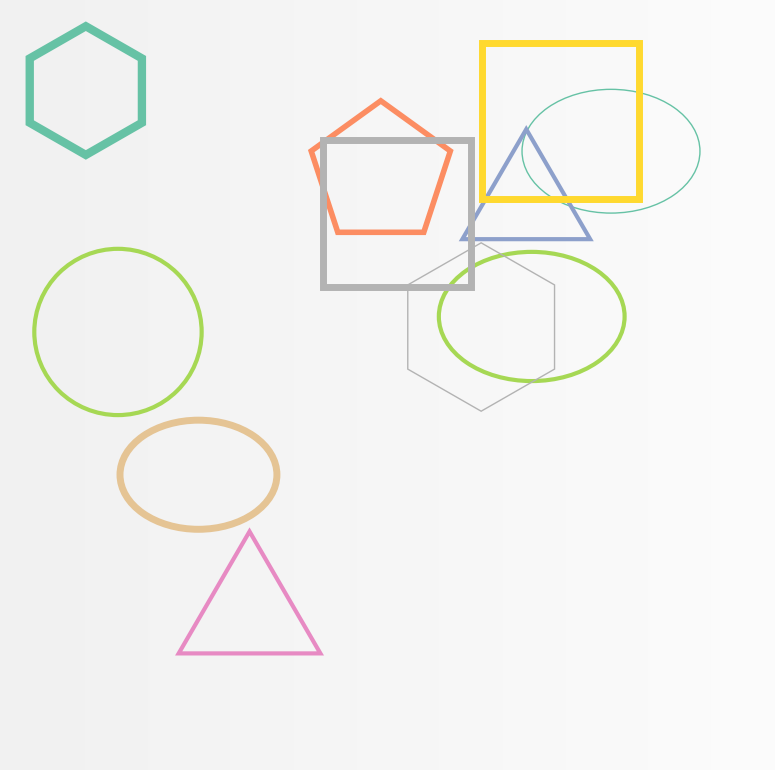[{"shape": "hexagon", "thickness": 3, "radius": 0.42, "center": [0.111, 0.882]}, {"shape": "oval", "thickness": 0.5, "radius": 0.57, "center": [0.788, 0.804]}, {"shape": "pentagon", "thickness": 2, "radius": 0.47, "center": [0.491, 0.775]}, {"shape": "triangle", "thickness": 1.5, "radius": 0.48, "center": [0.679, 0.737]}, {"shape": "triangle", "thickness": 1.5, "radius": 0.53, "center": [0.322, 0.204]}, {"shape": "circle", "thickness": 1.5, "radius": 0.54, "center": [0.152, 0.569]}, {"shape": "oval", "thickness": 1.5, "radius": 0.6, "center": [0.686, 0.589]}, {"shape": "square", "thickness": 2.5, "radius": 0.51, "center": [0.724, 0.843]}, {"shape": "oval", "thickness": 2.5, "radius": 0.51, "center": [0.256, 0.383]}, {"shape": "hexagon", "thickness": 0.5, "radius": 0.55, "center": [0.621, 0.575]}, {"shape": "square", "thickness": 2.5, "radius": 0.48, "center": [0.512, 0.723]}]